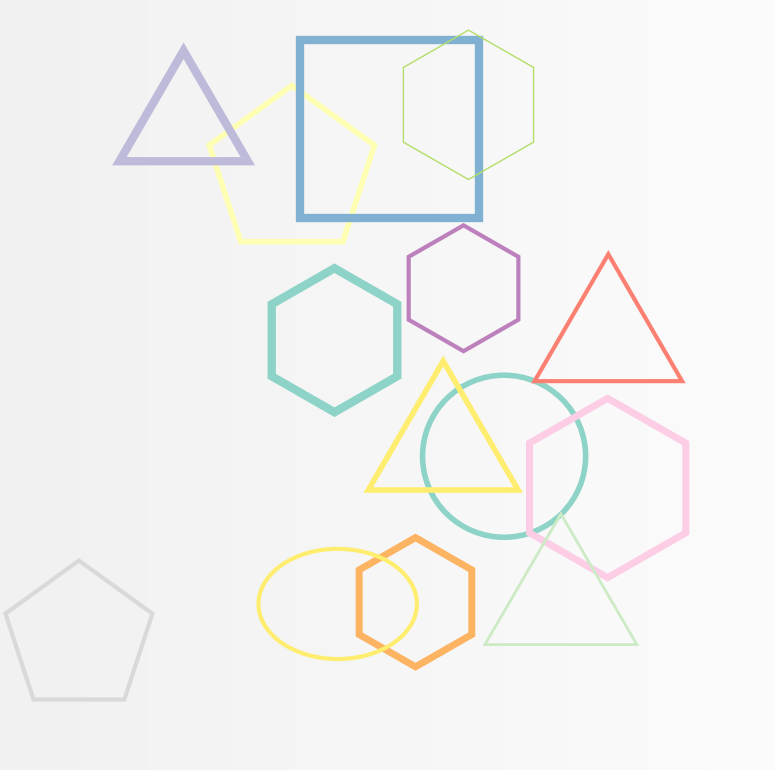[{"shape": "hexagon", "thickness": 3, "radius": 0.47, "center": [0.432, 0.558]}, {"shape": "circle", "thickness": 2, "radius": 0.53, "center": [0.65, 0.408]}, {"shape": "pentagon", "thickness": 2, "radius": 0.56, "center": [0.377, 0.777]}, {"shape": "triangle", "thickness": 3, "radius": 0.48, "center": [0.237, 0.838]}, {"shape": "triangle", "thickness": 1.5, "radius": 0.55, "center": [0.785, 0.56]}, {"shape": "square", "thickness": 3, "radius": 0.58, "center": [0.503, 0.833]}, {"shape": "hexagon", "thickness": 2.5, "radius": 0.42, "center": [0.536, 0.218]}, {"shape": "hexagon", "thickness": 0.5, "radius": 0.48, "center": [0.604, 0.864]}, {"shape": "hexagon", "thickness": 2.5, "radius": 0.58, "center": [0.784, 0.366]}, {"shape": "pentagon", "thickness": 1.5, "radius": 0.5, "center": [0.102, 0.172]}, {"shape": "hexagon", "thickness": 1.5, "radius": 0.41, "center": [0.598, 0.626]}, {"shape": "triangle", "thickness": 1, "radius": 0.57, "center": [0.724, 0.219]}, {"shape": "triangle", "thickness": 2, "radius": 0.56, "center": [0.572, 0.419]}, {"shape": "oval", "thickness": 1.5, "radius": 0.51, "center": [0.436, 0.216]}]